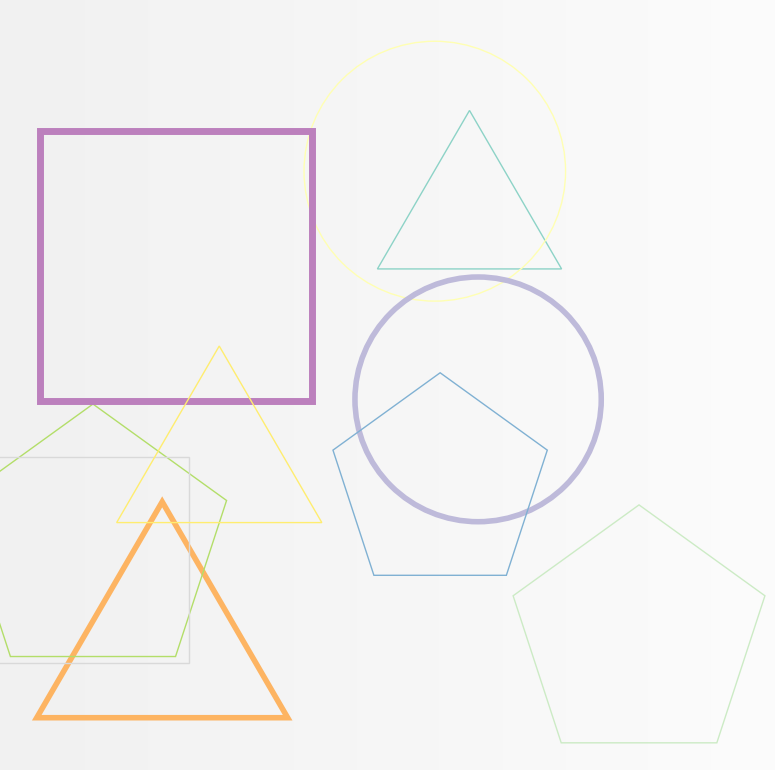[{"shape": "triangle", "thickness": 0.5, "radius": 0.69, "center": [0.606, 0.719]}, {"shape": "circle", "thickness": 0.5, "radius": 0.84, "center": [0.561, 0.778]}, {"shape": "circle", "thickness": 2, "radius": 0.79, "center": [0.617, 0.481]}, {"shape": "pentagon", "thickness": 0.5, "radius": 0.73, "center": [0.568, 0.37]}, {"shape": "triangle", "thickness": 2, "radius": 0.93, "center": [0.209, 0.161]}, {"shape": "pentagon", "thickness": 0.5, "radius": 0.91, "center": [0.12, 0.294]}, {"shape": "square", "thickness": 0.5, "radius": 0.67, "center": [0.11, 0.273]}, {"shape": "square", "thickness": 2.5, "radius": 0.88, "center": [0.227, 0.655]}, {"shape": "pentagon", "thickness": 0.5, "radius": 0.85, "center": [0.825, 0.173]}, {"shape": "triangle", "thickness": 0.5, "radius": 0.76, "center": [0.283, 0.398]}]